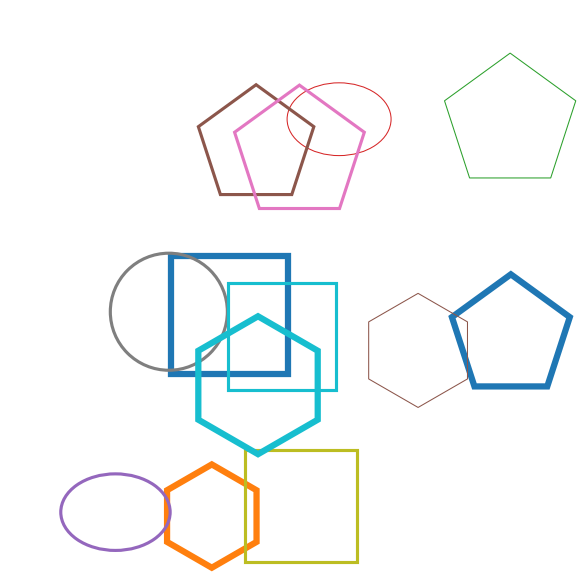[{"shape": "square", "thickness": 3, "radius": 0.51, "center": [0.398, 0.454]}, {"shape": "pentagon", "thickness": 3, "radius": 0.54, "center": [0.885, 0.417]}, {"shape": "hexagon", "thickness": 3, "radius": 0.45, "center": [0.367, 0.105]}, {"shape": "pentagon", "thickness": 0.5, "radius": 0.6, "center": [0.883, 0.788]}, {"shape": "oval", "thickness": 0.5, "radius": 0.45, "center": [0.587, 0.793]}, {"shape": "oval", "thickness": 1.5, "radius": 0.47, "center": [0.2, 0.112]}, {"shape": "pentagon", "thickness": 1.5, "radius": 0.53, "center": [0.443, 0.747]}, {"shape": "hexagon", "thickness": 0.5, "radius": 0.49, "center": [0.724, 0.392]}, {"shape": "pentagon", "thickness": 1.5, "radius": 0.59, "center": [0.519, 0.734]}, {"shape": "circle", "thickness": 1.5, "radius": 0.51, "center": [0.292, 0.459]}, {"shape": "square", "thickness": 1.5, "radius": 0.48, "center": [0.521, 0.123]}, {"shape": "square", "thickness": 1.5, "radius": 0.47, "center": [0.488, 0.417]}, {"shape": "hexagon", "thickness": 3, "radius": 0.6, "center": [0.447, 0.332]}]